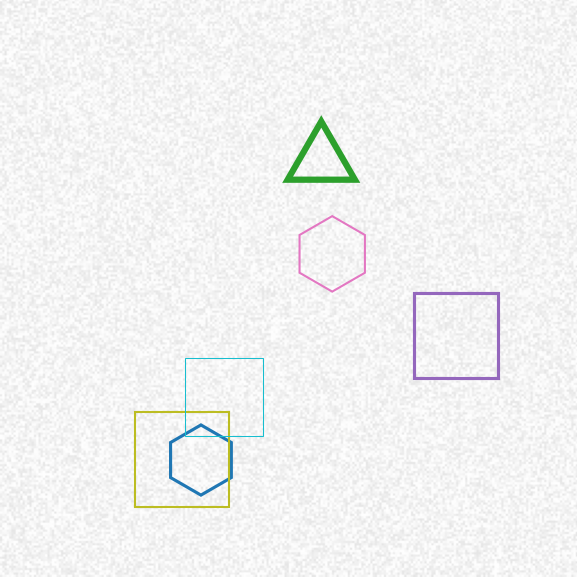[{"shape": "hexagon", "thickness": 1.5, "radius": 0.3, "center": [0.348, 0.203]}, {"shape": "triangle", "thickness": 3, "radius": 0.34, "center": [0.556, 0.722]}, {"shape": "square", "thickness": 1.5, "radius": 0.37, "center": [0.79, 0.418]}, {"shape": "hexagon", "thickness": 1, "radius": 0.33, "center": [0.575, 0.56]}, {"shape": "square", "thickness": 1, "radius": 0.41, "center": [0.315, 0.203]}, {"shape": "square", "thickness": 0.5, "radius": 0.34, "center": [0.388, 0.312]}]